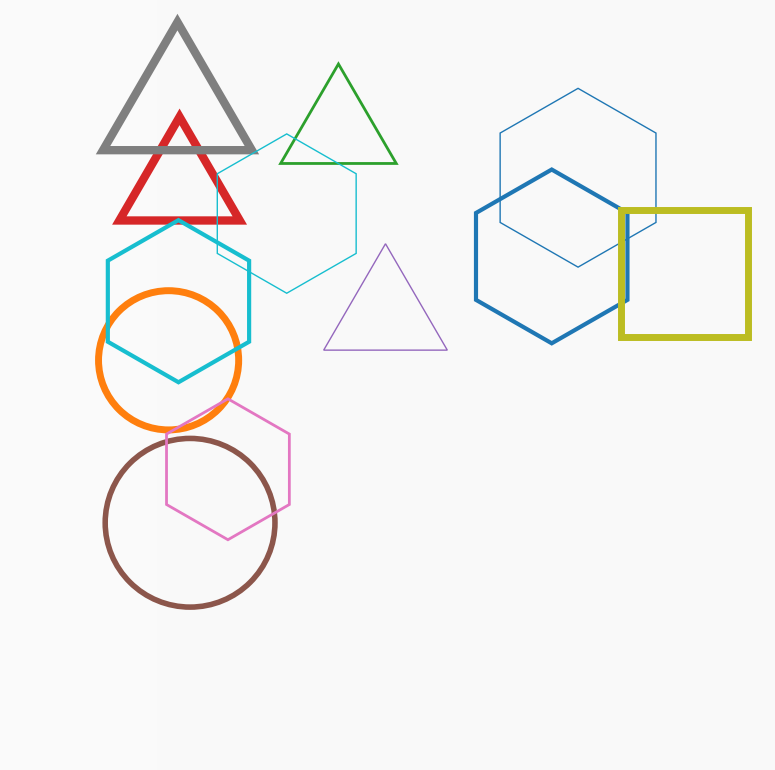[{"shape": "hexagon", "thickness": 0.5, "radius": 0.58, "center": [0.746, 0.769]}, {"shape": "hexagon", "thickness": 1.5, "radius": 0.56, "center": [0.712, 0.667]}, {"shape": "circle", "thickness": 2.5, "radius": 0.45, "center": [0.218, 0.532]}, {"shape": "triangle", "thickness": 1, "radius": 0.43, "center": [0.437, 0.831]}, {"shape": "triangle", "thickness": 3, "radius": 0.45, "center": [0.232, 0.759]}, {"shape": "triangle", "thickness": 0.5, "radius": 0.46, "center": [0.497, 0.591]}, {"shape": "circle", "thickness": 2, "radius": 0.55, "center": [0.245, 0.321]}, {"shape": "hexagon", "thickness": 1, "radius": 0.46, "center": [0.294, 0.391]}, {"shape": "triangle", "thickness": 3, "radius": 0.55, "center": [0.229, 0.86]}, {"shape": "square", "thickness": 2.5, "radius": 0.41, "center": [0.883, 0.645]}, {"shape": "hexagon", "thickness": 0.5, "radius": 0.52, "center": [0.37, 0.723]}, {"shape": "hexagon", "thickness": 1.5, "radius": 0.53, "center": [0.23, 0.609]}]